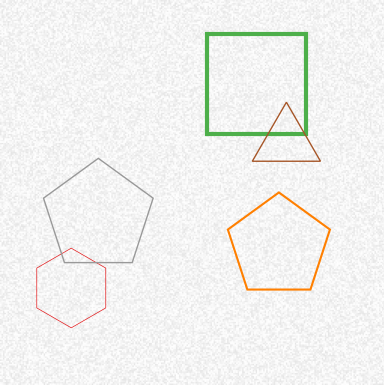[{"shape": "hexagon", "thickness": 0.5, "radius": 0.52, "center": [0.185, 0.252]}, {"shape": "square", "thickness": 3, "radius": 0.64, "center": [0.665, 0.782]}, {"shape": "pentagon", "thickness": 1.5, "radius": 0.7, "center": [0.724, 0.361]}, {"shape": "triangle", "thickness": 1, "radius": 0.51, "center": [0.744, 0.632]}, {"shape": "pentagon", "thickness": 1, "radius": 0.75, "center": [0.255, 0.439]}]